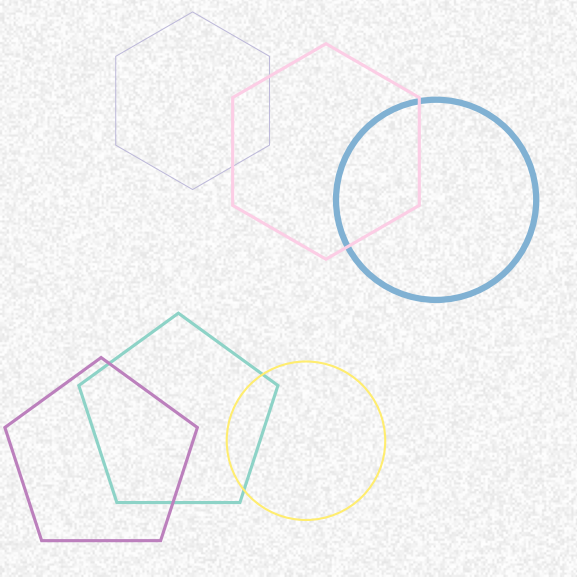[{"shape": "pentagon", "thickness": 1.5, "radius": 0.91, "center": [0.309, 0.276]}, {"shape": "hexagon", "thickness": 0.5, "radius": 0.77, "center": [0.334, 0.825]}, {"shape": "circle", "thickness": 3, "radius": 0.87, "center": [0.755, 0.653]}, {"shape": "hexagon", "thickness": 1.5, "radius": 0.93, "center": [0.564, 0.737]}, {"shape": "pentagon", "thickness": 1.5, "radius": 0.88, "center": [0.175, 0.205]}, {"shape": "circle", "thickness": 1, "radius": 0.69, "center": [0.53, 0.236]}]